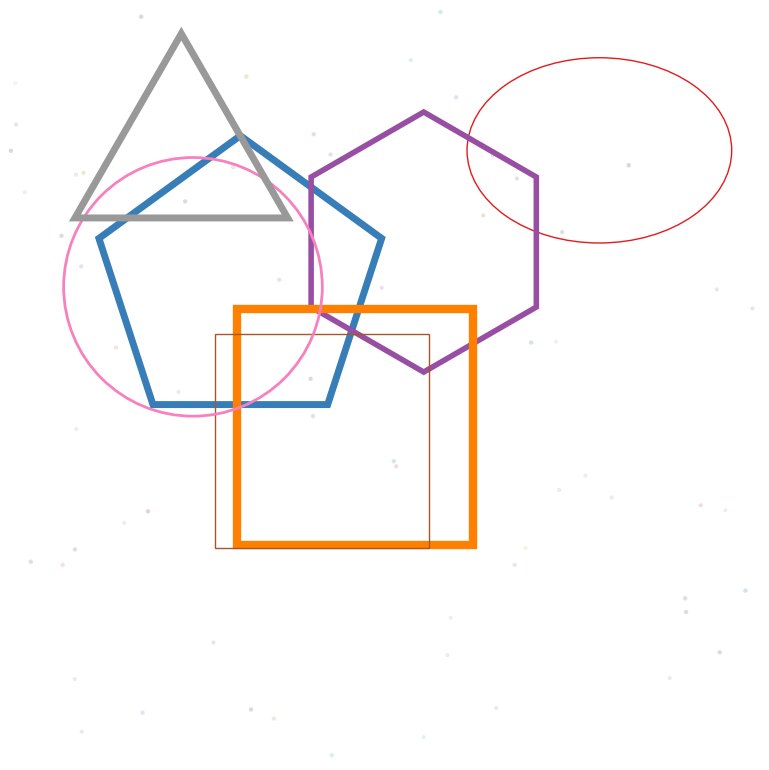[{"shape": "oval", "thickness": 0.5, "radius": 0.86, "center": [0.778, 0.805]}, {"shape": "pentagon", "thickness": 2.5, "radius": 0.97, "center": [0.312, 0.631]}, {"shape": "hexagon", "thickness": 2, "radius": 0.84, "center": [0.55, 0.686]}, {"shape": "square", "thickness": 3, "radius": 0.76, "center": [0.461, 0.446]}, {"shape": "square", "thickness": 0.5, "radius": 0.7, "center": [0.419, 0.428]}, {"shape": "circle", "thickness": 1, "radius": 0.84, "center": [0.251, 0.627]}, {"shape": "triangle", "thickness": 2.5, "radius": 0.8, "center": [0.235, 0.797]}]